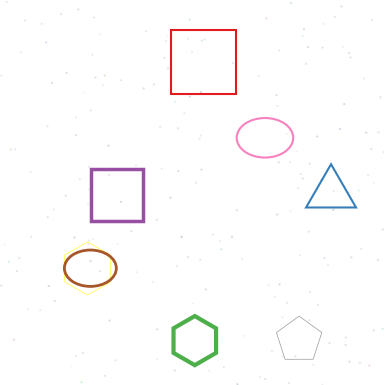[{"shape": "square", "thickness": 1.5, "radius": 0.42, "center": [0.528, 0.839]}, {"shape": "triangle", "thickness": 1.5, "radius": 0.37, "center": [0.86, 0.499]}, {"shape": "hexagon", "thickness": 3, "radius": 0.32, "center": [0.506, 0.115]}, {"shape": "square", "thickness": 2.5, "radius": 0.34, "center": [0.304, 0.494]}, {"shape": "hexagon", "thickness": 0.5, "radius": 0.35, "center": [0.228, 0.303]}, {"shape": "oval", "thickness": 2, "radius": 0.34, "center": [0.235, 0.303]}, {"shape": "oval", "thickness": 1.5, "radius": 0.37, "center": [0.688, 0.642]}, {"shape": "pentagon", "thickness": 0.5, "radius": 0.31, "center": [0.777, 0.117]}]